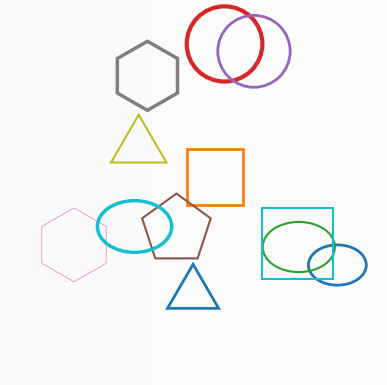[{"shape": "oval", "thickness": 2, "radius": 0.37, "center": [0.871, 0.312]}, {"shape": "triangle", "thickness": 2, "radius": 0.38, "center": [0.498, 0.237]}, {"shape": "square", "thickness": 2, "radius": 0.36, "center": [0.556, 0.54]}, {"shape": "oval", "thickness": 1.5, "radius": 0.47, "center": [0.771, 0.358]}, {"shape": "circle", "thickness": 3, "radius": 0.49, "center": [0.579, 0.886]}, {"shape": "circle", "thickness": 2, "radius": 0.47, "center": [0.655, 0.867]}, {"shape": "pentagon", "thickness": 1.5, "radius": 0.47, "center": [0.455, 0.404]}, {"shape": "hexagon", "thickness": 0.5, "radius": 0.48, "center": [0.191, 0.364]}, {"shape": "hexagon", "thickness": 2.5, "radius": 0.45, "center": [0.38, 0.803]}, {"shape": "triangle", "thickness": 1.5, "radius": 0.41, "center": [0.358, 0.619]}, {"shape": "oval", "thickness": 2.5, "radius": 0.48, "center": [0.347, 0.412]}, {"shape": "square", "thickness": 1.5, "radius": 0.46, "center": [0.767, 0.367]}]